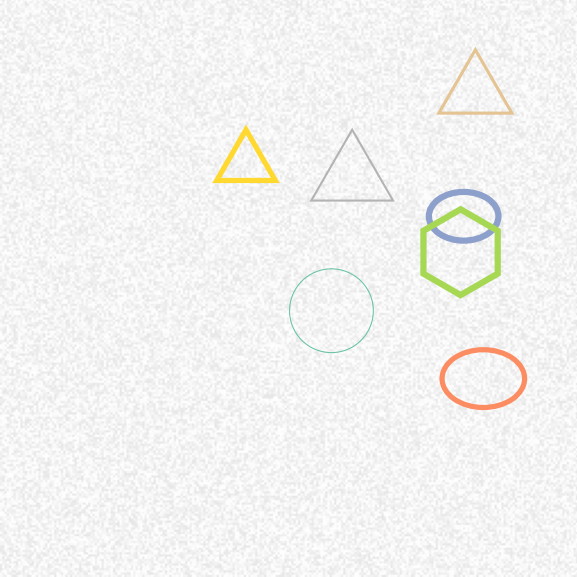[{"shape": "circle", "thickness": 0.5, "radius": 0.36, "center": [0.574, 0.461]}, {"shape": "oval", "thickness": 2.5, "radius": 0.36, "center": [0.837, 0.344]}, {"shape": "oval", "thickness": 3, "radius": 0.3, "center": [0.803, 0.625]}, {"shape": "hexagon", "thickness": 3, "radius": 0.37, "center": [0.798, 0.562]}, {"shape": "triangle", "thickness": 2.5, "radius": 0.29, "center": [0.426, 0.716]}, {"shape": "triangle", "thickness": 1.5, "radius": 0.37, "center": [0.823, 0.84]}, {"shape": "triangle", "thickness": 1, "radius": 0.41, "center": [0.61, 0.693]}]